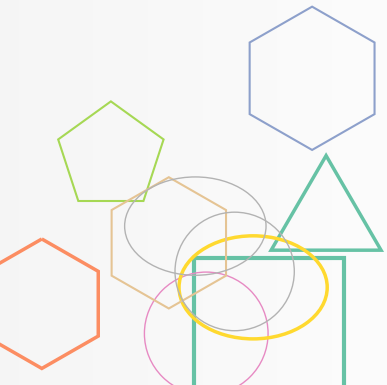[{"shape": "square", "thickness": 3, "radius": 0.97, "center": [0.694, 0.135]}, {"shape": "triangle", "thickness": 2.5, "radius": 0.82, "center": [0.842, 0.432]}, {"shape": "hexagon", "thickness": 2.5, "radius": 0.84, "center": [0.108, 0.211]}, {"shape": "hexagon", "thickness": 1.5, "radius": 0.93, "center": [0.805, 0.797]}, {"shape": "circle", "thickness": 1, "radius": 0.8, "center": [0.532, 0.134]}, {"shape": "pentagon", "thickness": 1.5, "radius": 0.72, "center": [0.286, 0.594]}, {"shape": "oval", "thickness": 2.5, "radius": 0.96, "center": [0.653, 0.254]}, {"shape": "hexagon", "thickness": 1.5, "radius": 0.85, "center": [0.436, 0.369]}, {"shape": "oval", "thickness": 1, "radius": 0.91, "center": [0.504, 0.413]}, {"shape": "circle", "thickness": 1, "radius": 0.77, "center": [0.606, 0.295]}]